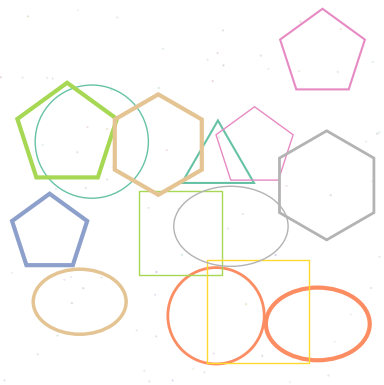[{"shape": "triangle", "thickness": 1.5, "radius": 0.54, "center": [0.566, 0.579]}, {"shape": "circle", "thickness": 1, "radius": 0.74, "center": [0.238, 0.632]}, {"shape": "circle", "thickness": 2, "radius": 0.63, "center": [0.561, 0.18]}, {"shape": "oval", "thickness": 3, "radius": 0.67, "center": [0.825, 0.159]}, {"shape": "pentagon", "thickness": 3, "radius": 0.51, "center": [0.129, 0.394]}, {"shape": "pentagon", "thickness": 1.5, "radius": 0.58, "center": [0.838, 0.861]}, {"shape": "pentagon", "thickness": 1, "radius": 0.53, "center": [0.661, 0.617]}, {"shape": "square", "thickness": 1, "radius": 0.54, "center": [0.469, 0.395]}, {"shape": "pentagon", "thickness": 3, "radius": 0.68, "center": [0.174, 0.649]}, {"shape": "square", "thickness": 1, "radius": 0.67, "center": [0.67, 0.191]}, {"shape": "oval", "thickness": 2.5, "radius": 0.6, "center": [0.207, 0.216]}, {"shape": "hexagon", "thickness": 3, "radius": 0.65, "center": [0.411, 0.624]}, {"shape": "hexagon", "thickness": 2, "radius": 0.71, "center": [0.849, 0.519]}, {"shape": "oval", "thickness": 1, "radius": 0.74, "center": [0.6, 0.412]}]